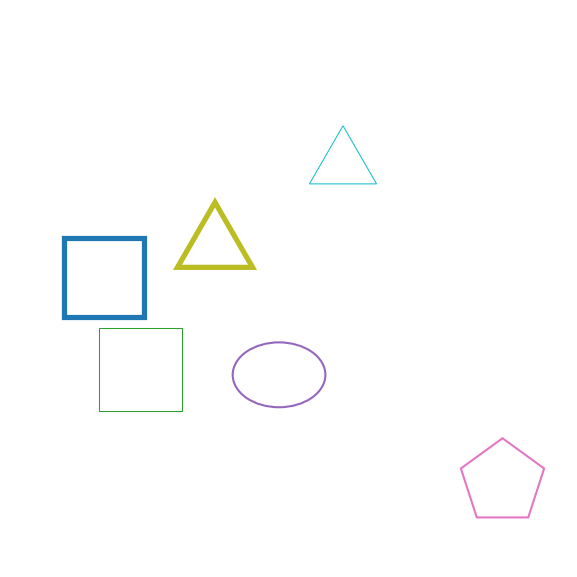[{"shape": "square", "thickness": 2.5, "radius": 0.34, "center": [0.18, 0.519]}, {"shape": "square", "thickness": 0.5, "radius": 0.36, "center": [0.243, 0.359]}, {"shape": "oval", "thickness": 1, "radius": 0.4, "center": [0.483, 0.35]}, {"shape": "pentagon", "thickness": 1, "radius": 0.38, "center": [0.87, 0.164]}, {"shape": "triangle", "thickness": 2.5, "radius": 0.38, "center": [0.372, 0.574]}, {"shape": "triangle", "thickness": 0.5, "radius": 0.34, "center": [0.594, 0.714]}]